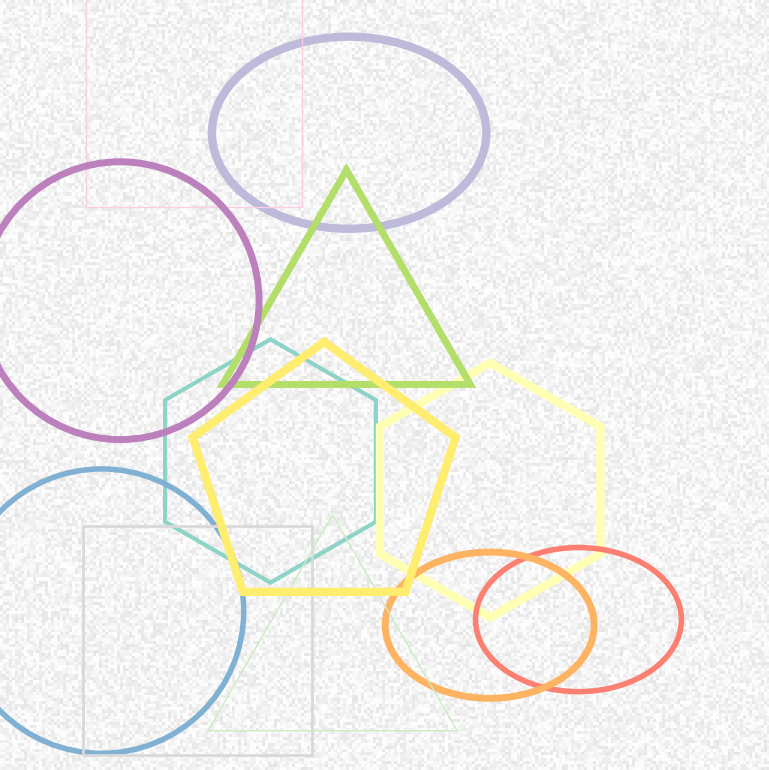[{"shape": "hexagon", "thickness": 1.5, "radius": 0.79, "center": [0.351, 0.401]}, {"shape": "hexagon", "thickness": 3, "radius": 0.83, "center": [0.637, 0.363]}, {"shape": "oval", "thickness": 3, "radius": 0.89, "center": [0.453, 0.828]}, {"shape": "oval", "thickness": 2, "radius": 0.67, "center": [0.751, 0.195]}, {"shape": "circle", "thickness": 2, "radius": 0.92, "center": [0.132, 0.206]}, {"shape": "oval", "thickness": 2.5, "radius": 0.68, "center": [0.636, 0.188]}, {"shape": "triangle", "thickness": 2.5, "radius": 0.93, "center": [0.45, 0.594]}, {"shape": "square", "thickness": 0.5, "radius": 0.7, "center": [0.252, 0.871]}, {"shape": "square", "thickness": 1, "radius": 0.74, "center": [0.257, 0.168]}, {"shape": "circle", "thickness": 2.5, "radius": 0.9, "center": [0.156, 0.61]}, {"shape": "triangle", "thickness": 0.5, "radius": 0.93, "center": [0.432, 0.144]}, {"shape": "pentagon", "thickness": 3, "radius": 0.9, "center": [0.421, 0.377]}]